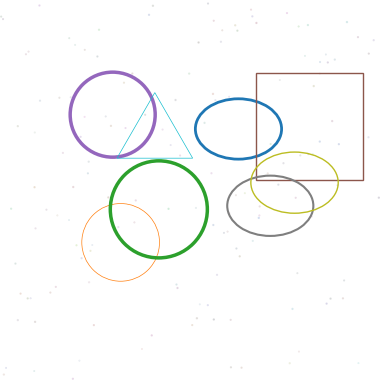[{"shape": "oval", "thickness": 2, "radius": 0.56, "center": [0.619, 0.665]}, {"shape": "circle", "thickness": 0.5, "radius": 0.5, "center": [0.313, 0.37]}, {"shape": "circle", "thickness": 2.5, "radius": 0.63, "center": [0.413, 0.456]}, {"shape": "circle", "thickness": 2.5, "radius": 0.55, "center": [0.293, 0.702]}, {"shape": "square", "thickness": 1, "radius": 0.7, "center": [0.804, 0.672]}, {"shape": "oval", "thickness": 1.5, "radius": 0.56, "center": [0.702, 0.465]}, {"shape": "oval", "thickness": 1, "radius": 0.57, "center": [0.765, 0.526]}, {"shape": "triangle", "thickness": 0.5, "radius": 0.57, "center": [0.402, 0.646]}]